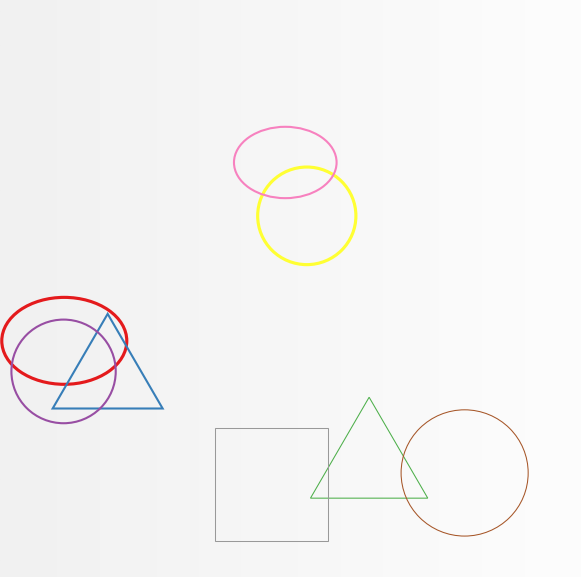[{"shape": "oval", "thickness": 1.5, "radius": 0.54, "center": [0.111, 0.409]}, {"shape": "triangle", "thickness": 1, "radius": 0.55, "center": [0.185, 0.346]}, {"shape": "triangle", "thickness": 0.5, "radius": 0.58, "center": [0.635, 0.195]}, {"shape": "circle", "thickness": 1, "radius": 0.45, "center": [0.109, 0.356]}, {"shape": "circle", "thickness": 1.5, "radius": 0.42, "center": [0.528, 0.625]}, {"shape": "circle", "thickness": 0.5, "radius": 0.55, "center": [0.799, 0.18]}, {"shape": "oval", "thickness": 1, "radius": 0.44, "center": [0.491, 0.718]}, {"shape": "square", "thickness": 0.5, "radius": 0.49, "center": [0.467, 0.16]}]